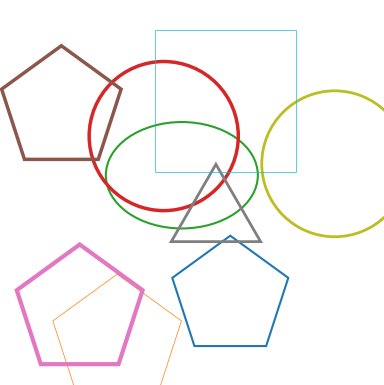[{"shape": "pentagon", "thickness": 1.5, "radius": 0.79, "center": [0.598, 0.229]}, {"shape": "pentagon", "thickness": 0.5, "radius": 0.88, "center": [0.304, 0.112]}, {"shape": "oval", "thickness": 1.5, "radius": 0.99, "center": [0.472, 0.545]}, {"shape": "circle", "thickness": 2.5, "radius": 0.97, "center": [0.425, 0.647]}, {"shape": "pentagon", "thickness": 2.5, "radius": 0.82, "center": [0.159, 0.718]}, {"shape": "pentagon", "thickness": 3, "radius": 0.86, "center": [0.207, 0.193]}, {"shape": "triangle", "thickness": 2, "radius": 0.67, "center": [0.561, 0.439]}, {"shape": "circle", "thickness": 2, "radius": 0.95, "center": [0.869, 0.575]}, {"shape": "square", "thickness": 0.5, "radius": 0.92, "center": [0.585, 0.738]}]